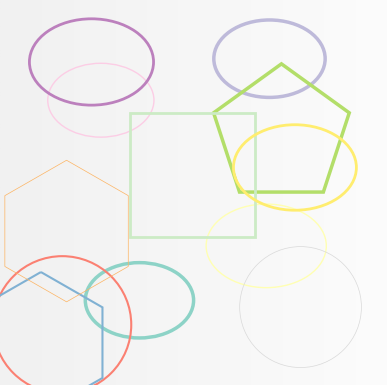[{"shape": "oval", "thickness": 2.5, "radius": 0.7, "center": [0.36, 0.22]}, {"shape": "oval", "thickness": 1, "radius": 0.78, "center": [0.687, 0.361]}, {"shape": "oval", "thickness": 2.5, "radius": 0.72, "center": [0.695, 0.848]}, {"shape": "circle", "thickness": 1.5, "radius": 0.89, "center": [0.161, 0.157]}, {"shape": "hexagon", "thickness": 1.5, "radius": 0.92, "center": [0.106, 0.11]}, {"shape": "hexagon", "thickness": 0.5, "radius": 0.92, "center": [0.172, 0.4]}, {"shape": "pentagon", "thickness": 2.5, "radius": 0.92, "center": [0.726, 0.65]}, {"shape": "oval", "thickness": 1, "radius": 0.69, "center": [0.26, 0.74]}, {"shape": "circle", "thickness": 0.5, "radius": 0.79, "center": [0.776, 0.202]}, {"shape": "oval", "thickness": 2, "radius": 0.8, "center": [0.236, 0.839]}, {"shape": "square", "thickness": 2, "radius": 0.8, "center": [0.497, 0.545]}, {"shape": "oval", "thickness": 2, "radius": 0.79, "center": [0.761, 0.565]}]